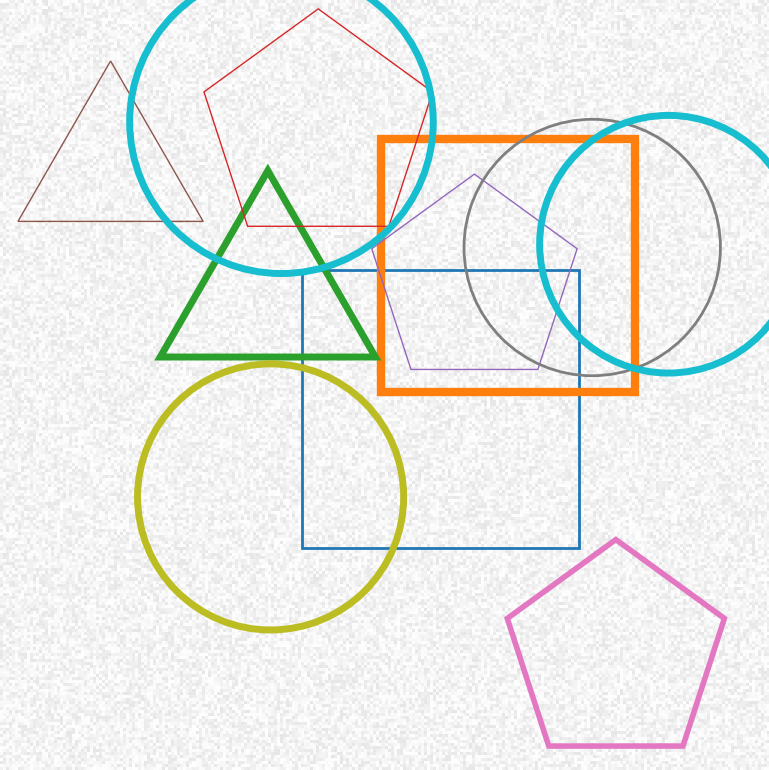[{"shape": "square", "thickness": 1, "radius": 0.9, "center": [0.572, 0.468]}, {"shape": "square", "thickness": 3, "radius": 0.82, "center": [0.659, 0.655]}, {"shape": "triangle", "thickness": 2.5, "radius": 0.81, "center": [0.348, 0.617]}, {"shape": "pentagon", "thickness": 0.5, "radius": 0.78, "center": [0.413, 0.832]}, {"shape": "pentagon", "thickness": 0.5, "radius": 0.7, "center": [0.616, 0.634]}, {"shape": "triangle", "thickness": 0.5, "radius": 0.69, "center": [0.144, 0.782]}, {"shape": "pentagon", "thickness": 2, "radius": 0.74, "center": [0.8, 0.151]}, {"shape": "circle", "thickness": 1, "radius": 0.83, "center": [0.769, 0.679]}, {"shape": "circle", "thickness": 2.5, "radius": 0.86, "center": [0.351, 0.355]}, {"shape": "circle", "thickness": 2.5, "radius": 0.84, "center": [0.868, 0.683]}, {"shape": "circle", "thickness": 2.5, "radius": 0.99, "center": [0.366, 0.842]}]